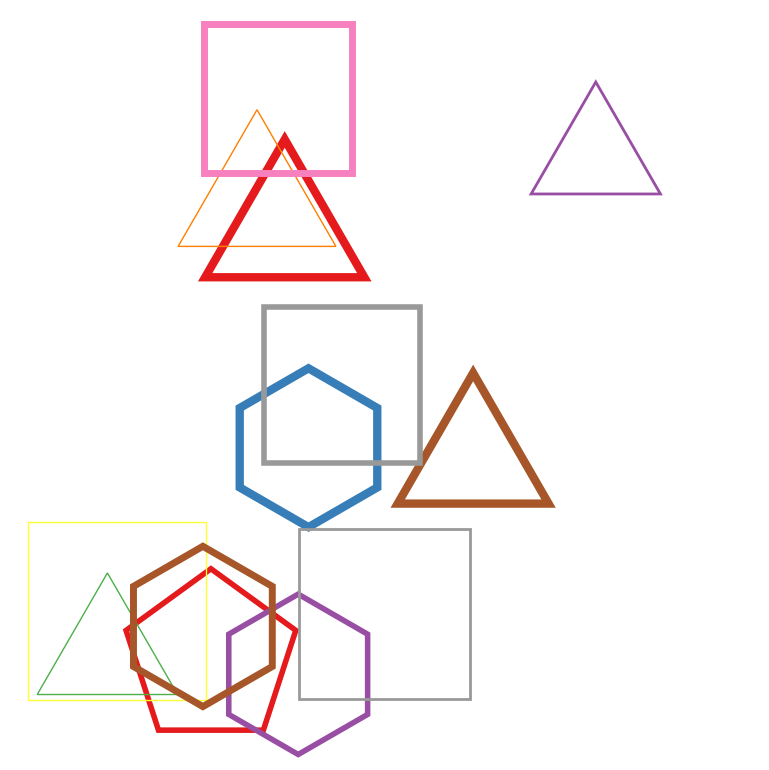[{"shape": "pentagon", "thickness": 2, "radius": 0.58, "center": [0.274, 0.145]}, {"shape": "triangle", "thickness": 3, "radius": 0.6, "center": [0.37, 0.7]}, {"shape": "hexagon", "thickness": 3, "radius": 0.52, "center": [0.401, 0.419]}, {"shape": "triangle", "thickness": 0.5, "radius": 0.53, "center": [0.139, 0.151]}, {"shape": "hexagon", "thickness": 2, "radius": 0.52, "center": [0.387, 0.124]}, {"shape": "triangle", "thickness": 1, "radius": 0.48, "center": [0.774, 0.797]}, {"shape": "triangle", "thickness": 0.5, "radius": 0.59, "center": [0.334, 0.739]}, {"shape": "square", "thickness": 0.5, "radius": 0.58, "center": [0.152, 0.206]}, {"shape": "triangle", "thickness": 3, "radius": 0.57, "center": [0.614, 0.403]}, {"shape": "hexagon", "thickness": 2.5, "radius": 0.52, "center": [0.263, 0.186]}, {"shape": "square", "thickness": 2.5, "radius": 0.48, "center": [0.361, 0.872]}, {"shape": "square", "thickness": 2, "radius": 0.51, "center": [0.444, 0.5]}, {"shape": "square", "thickness": 1, "radius": 0.55, "center": [0.499, 0.203]}]